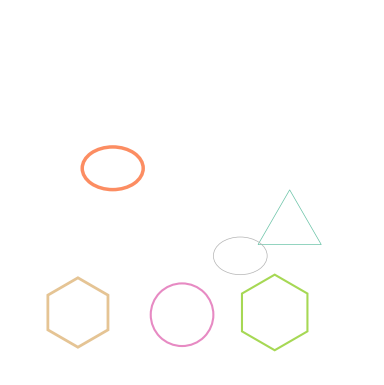[{"shape": "triangle", "thickness": 0.5, "radius": 0.47, "center": [0.752, 0.412]}, {"shape": "oval", "thickness": 2.5, "radius": 0.4, "center": [0.293, 0.563]}, {"shape": "circle", "thickness": 1.5, "radius": 0.41, "center": [0.473, 0.183]}, {"shape": "hexagon", "thickness": 1.5, "radius": 0.49, "center": [0.714, 0.188]}, {"shape": "hexagon", "thickness": 2, "radius": 0.45, "center": [0.202, 0.188]}, {"shape": "oval", "thickness": 0.5, "radius": 0.35, "center": [0.624, 0.335]}]